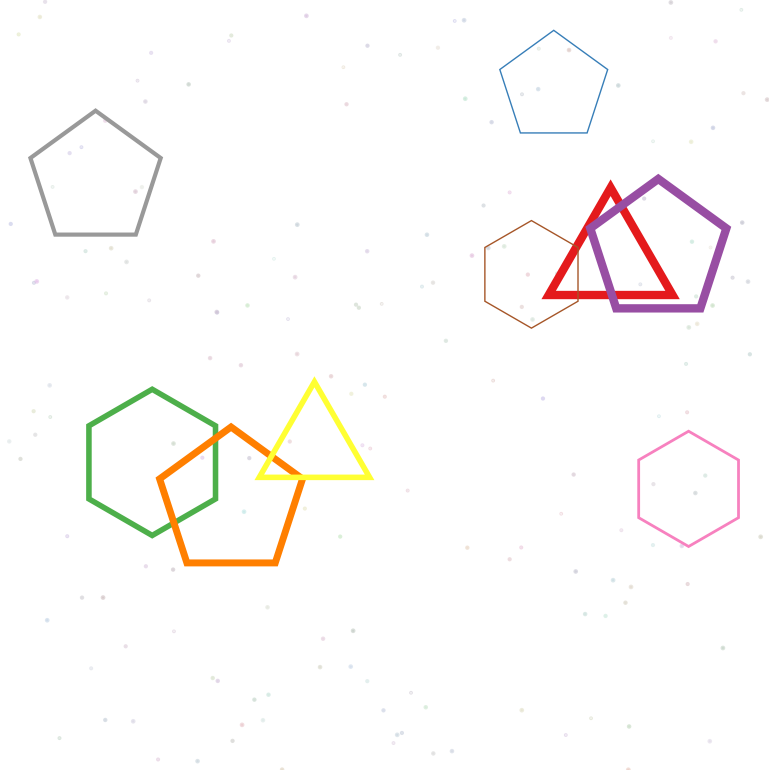[{"shape": "triangle", "thickness": 3, "radius": 0.46, "center": [0.793, 0.663]}, {"shape": "pentagon", "thickness": 0.5, "radius": 0.37, "center": [0.719, 0.887]}, {"shape": "hexagon", "thickness": 2, "radius": 0.47, "center": [0.198, 0.4]}, {"shape": "pentagon", "thickness": 3, "radius": 0.46, "center": [0.855, 0.675]}, {"shape": "pentagon", "thickness": 2.5, "radius": 0.49, "center": [0.3, 0.348]}, {"shape": "triangle", "thickness": 2, "radius": 0.41, "center": [0.408, 0.421]}, {"shape": "hexagon", "thickness": 0.5, "radius": 0.35, "center": [0.69, 0.644]}, {"shape": "hexagon", "thickness": 1, "radius": 0.37, "center": [0.894, 0.365]}, {"shape": "pentagon", "thickness": 1.5, "radius": 0.44, "center": [0.124, 0.767]}]